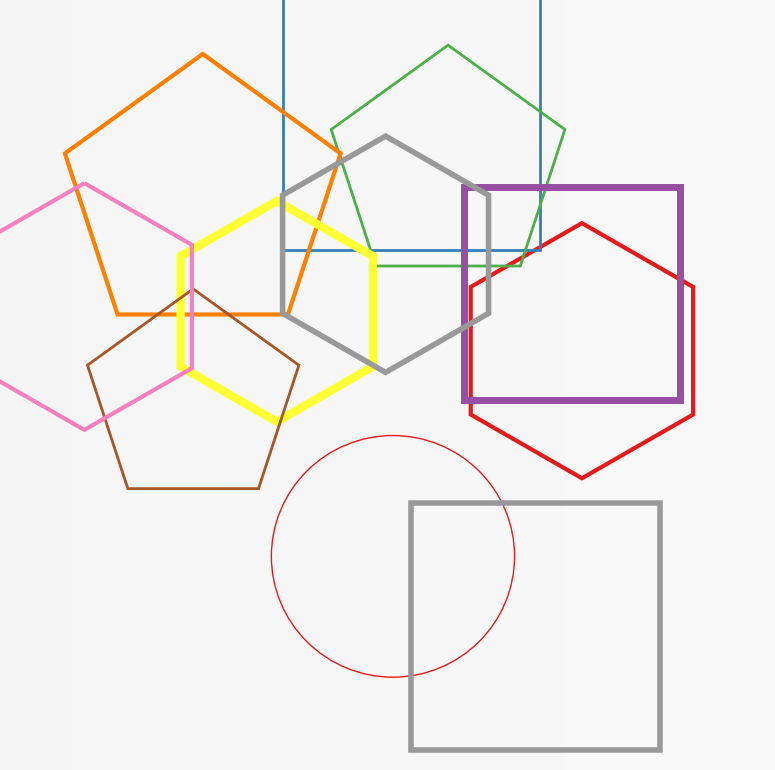[{"shape": "circle", "thickness": 0.5, "radius": 0.78, "center": [0.507, 0.277]}, {"shape": "hexagon", "thickness": 1.5, "radius": 0.83, "center": [0.751, 0.545]}, {"shape": "square", "thickness": 1, "radius": 0.83, "center": [0.531, 0.841]}, {"shape": "pentagon", "thickness": 1, "radius": 0.79, "center": [0.578, 0.783]}, {"shape": "square", "thickness": 2.5, "radius": 0.69, "center": [0.738, 0.619]}, {"shape": "pentagon", "thickness": 1.5, "radius": 0.94, "center": [0.262, 0.743]}, {"shape": "hexagon", "thickness": 3, "radius": 0.72, "center": [0.357, 0.596]}, {"shape": "pentagon", "thickness": 1, "radius": 0.72, "center": [0.249, 0.481]}, {"shape": "hexagon", "thickness": 1.5, "radius": 0.8, "center": [0.109, 0.602]}, {"shape": "square", "thickness": 2, "radius": 0.8, "center": [0.69, 0.187]}, {"shape": "hexagon", "thickness": 2, "radius": 0.77, "center": [0.498, 0.67]}]